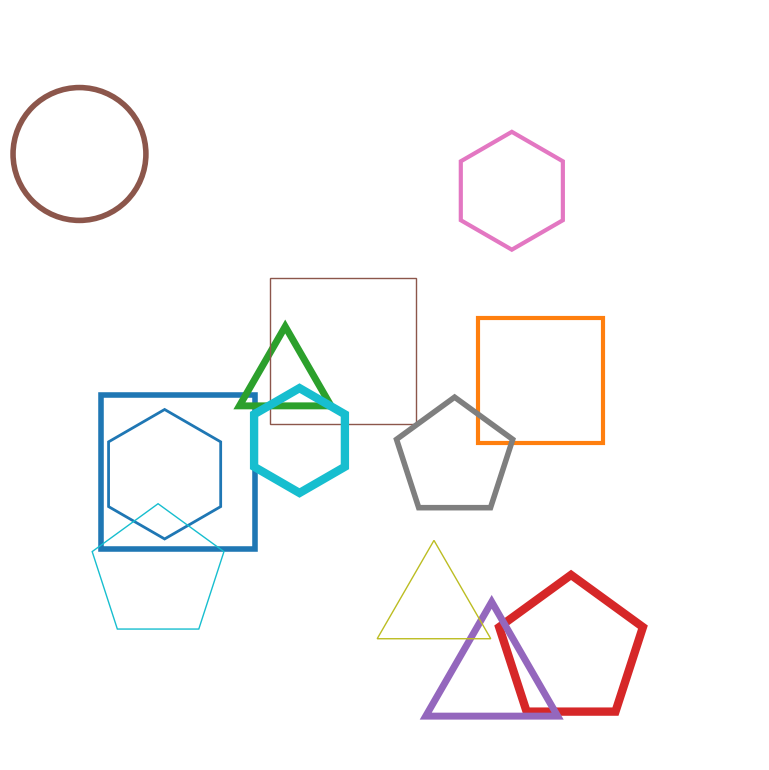[{"shape": "square", "thickness": 2, "radius": 0.5, "center": [0.232, 0.387]}, {"shape": "hexagon", "thickness": 1, "radius": 0.42, "center": [0.214, 0.384]}, {"shape": "square", "thickness": 1.5, "radius": 0.41, "center": [0.702, 0.506]}, {"shape": "triangle", "thickness": 2.5, "radius": 0.34, "center": [0.37, 0.507]}, {"shape": "pentagon", "thickness": 3, "radius": 0.49, "center": [0.742, 0.155]}, {"shape": "triangle", "thickness": 2.5, "radius": 0.49, "center": [0.639, 0.119]}, {"shape": "circle", "thickness": 2, "radius": 0.43, "center": [0.103, 0.8]}, {"shape": "square", "thickness": 0.5, "radius": 0.47, "center": [0.445, 0.544]}, {"shape": "hexagon", "thickness": 1.5, "radius": 0.38, "center": [0.665, 0.752]}, {"shape": "pentagon", "thickness": 2, "radius": 0.4, "center": [0.59, 0.405]}, {"shape": "triangle", "thickness": 0.5, "radius": 0.43, "center": [0.564, 0.213]}, {"shape": "hexagon", "thickness": 3, "radius": 0.34, "center": [0.389, 0.428]}, {"shape": "pentagon", "thickness": 0.5, "radius": 0.45, "center": [0.205, 0.256]}]